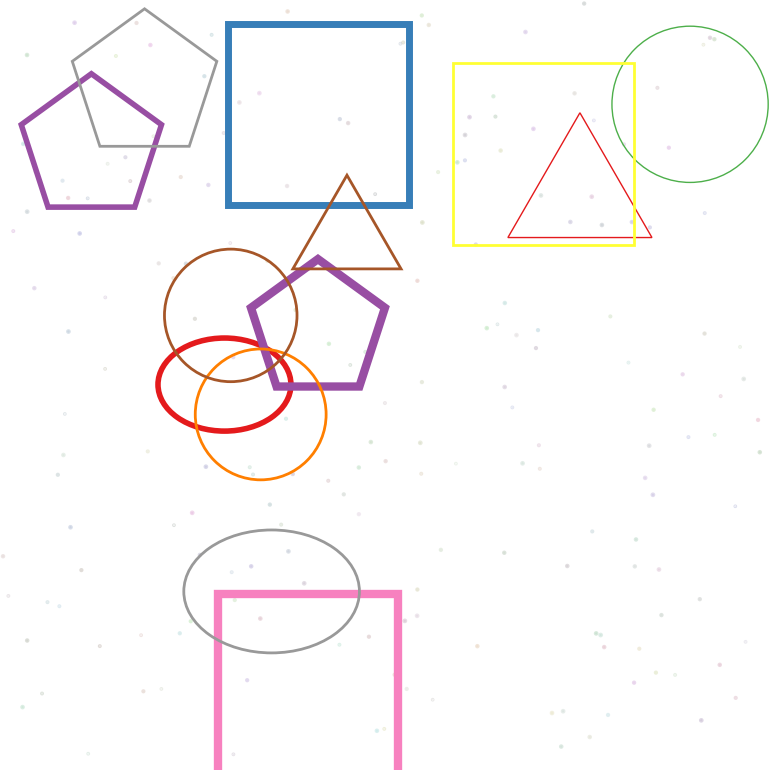[{"shape": "triangle", "thickness": 0.5, "radius": 0.54, "center": [0.753, 0.746]}, {"shape": "oval", "thickness": 2, "radius": 0.43, "center": [0.292, 0.501]}, {"shape": "square", "thickness": 2.5, "radius": 0.59, "center": [0.413, 0.851]}, {"shape": "circle", "thickness": 0.5, "radius": 0.51, "center": [0.896, 0.865]}, {"shape": "pentagon", "thickness": 3, "radius": 0.46, "center": [0.413, 0.572]}, {"shape": "pentagon", "thickness": 2, "radius": 0.48, "center": [0.119, 0.808]}, {"shape": "circle", "thickness": 1, "radius": 0.42, "center": [0.339, 0.462]}, {"shape": "square", "thickness": 1, "radius": 0.59, "center": [0.706, 0.8]}, {"shape": "triangle", "thickness": 1, "radius": 0.41, "center": [0.451, 0.691]}, {"shape": "circle", "thickness": 1, "radius": 0.43, "center": [0.3, 0.59]}, {"shape": "square", "thickness": 3, "radius": 0.58, "center": [0.4, 0.112]}, {"shape": "oval", "thickness": 1, "radius": 0.57, "center": [0.353, 0.232]}, {"shape": "pentagon", "thickness": 1, "radius": 0.49, "center": [0.188, 0.89]}]